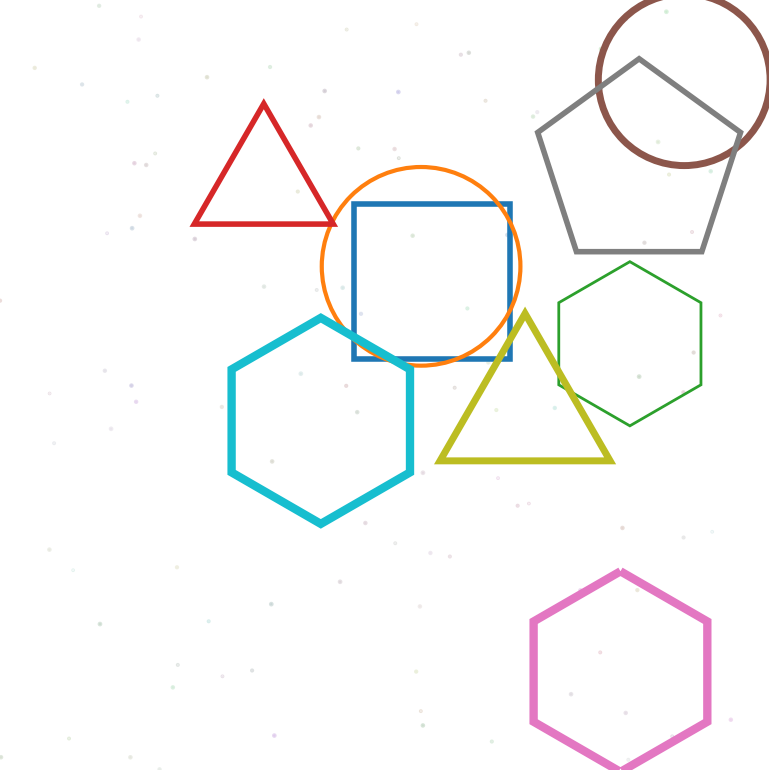[{"shape": "square", "thickness": 2, "radius": 0.51, "center": [0.561, 0.635]}, {"shape": "circle", "thickness": 1.5, "radius": 0.64, "center": [0.547, 0.654]}, {"shape": "hexagon", "thickness": 1, "radius": 0.53, "center": [0.818, 0.554]}, {"shape": "triangle", "thickness": 2, "radius": 0.52, "center": [0.343, 0.761]}, {"shape": "circle", "thickness": 2.5, "radius": 0.56, "center": [0.889, 0.896]}, {"shape": "hexagon", "thickness": 3, "radius": 0.65, "center": [0.806, 0.128]}, {"shape": "pentagon", "thickness": 2, "radius": 0.69, "center": [0.83, 0.785]}, {"shape": "triangle", "thickness": 2.5, "radius": 0.64, "center": [0.682, 0.465]}, {"shape": "hexagon", "thickness": 3, "radius": 0.67, "center": [0.417, 0.453]}]